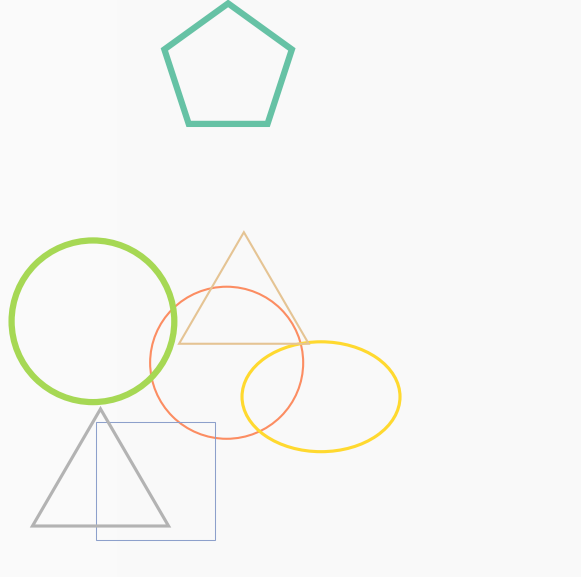[{"shape": "pentagon", "thickness": 3, "radius": 0.58, "center": [0.392, 0.878]}, {"shape": "circle", "thickness": 1, "radius": 0.66, "center": [0.39, 0.371]}, {"shape": "square", "thickness": 0.5, "radius": 0.51, "center": [0.268, 0.167]}, {"shape": "circle", "thickness": 3, "radius": 0.7, "center": [0.16, 0.443]}, {"shape": "oval", "thickness": 1.5, "radius": 0.68, "center": [0.552, 0.312]}, {"shape": "triangle", "thickness": 1, "radius": 0.64, "center": [0.42, 0.468]}, {"shape": "triangle", "thickness": 1.5, "radius": 0.68, "center": [0.173, 0.156]}]